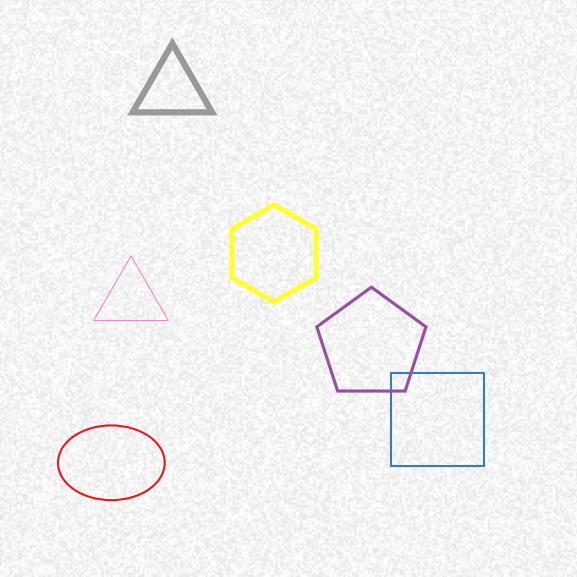[{"shape": "oval", "thickness": 1, "radius": 0.46, "center": [0.193, 0.198]}, {"shape": "square", "thickness": 1, "radius": 0.4, "center": [0.758, 0.273]}, {"shape": "pentagon", "thickness": 1.5, "radius": 0.5, "center": [0.643, 0.402]}, {"shape": "hexagon", "thickness": 2.5, "radius": 0.42, "center": [0.475, 0.56]}, {"shape": "triangle", "thickness": 0.5, "radius": 0.37, "center": [0.227, 0.481]}, {"shape": "triangle", "thickness": 3, "radius": 0.4, "center": [0.298, 0.844]}]